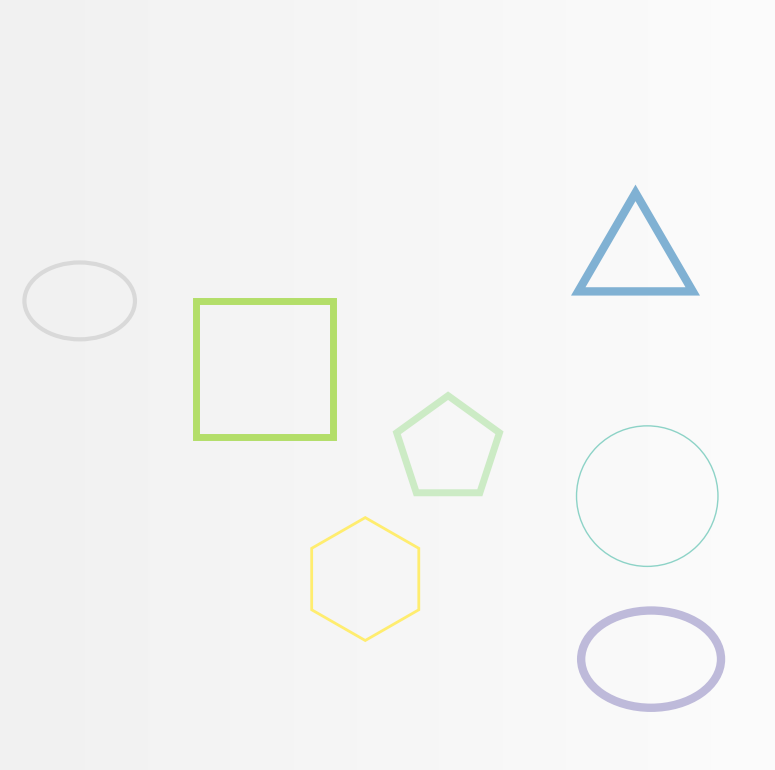[{"shape": "circle", "thickness": 0.5, "radius": 0.46, "center": [0.835, 0.356]}, {"shape": "oval", "thickness": 3, "radius": 0.45, "center": [0.84, 0.144]}, {"shape": "triangle", "thickness": 3, "radius": 0.43, "center": [0.82, 0.664]}, {"shape": "square", "thickness": 2.5, "radius": 0.44, "center": [0.342, 0.521]}, {"shape": "oval", "thickness": 1.5, "radius": 0.36, "center": [0.103, 0.609]}, {"shape": "pentagon", "thickness": 2.5, "radius": 0.35, "center": [0.578, 0.416]}, {"shape": "hexagon", "thickness": 1, "radius": 0.4, "center": [0.471, 0.248]}]